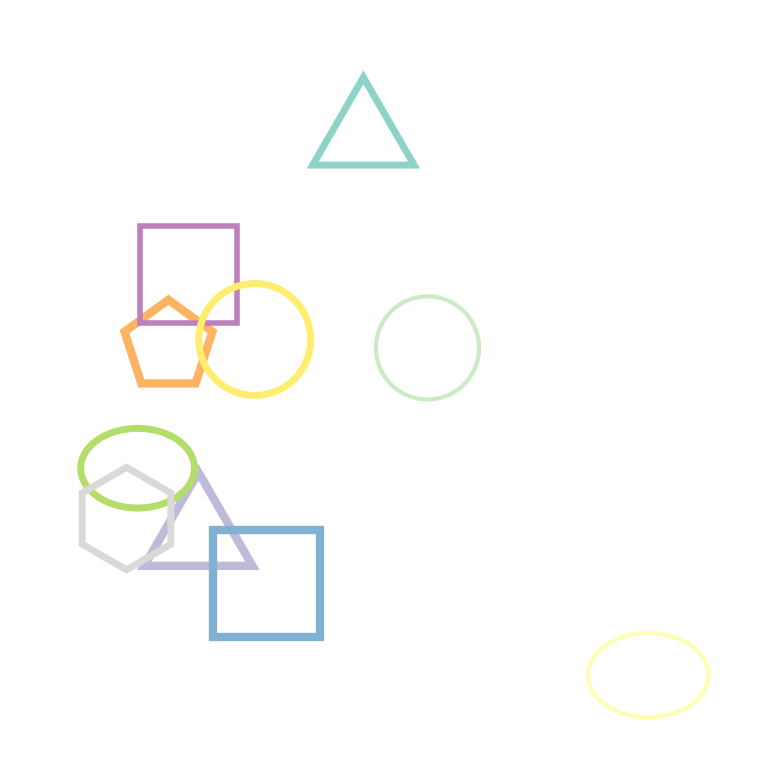[{"shape": "triangle", "thickness": 2.5, "radius": 0.38, "center": [0.472, 0.824]}, {"shape": "oval", "thickness": 1.5, "radius": 0.39, "center": [0.842, 0.123]}, {"shape": "triangle", "thickness": 3, "radius": 0.41, "center": [0.258, 0.306]}, {"shape": "square", "thickness": 3, "radius": 0.35, "center": [0.346, 0.242]}, {"shape": "pentagon", "thickness": 3, "radius": 0.3, "center": [0.219, 0.551]}, {"shape": "oval", "thickness": 2.5, "radius": 0.37, "center": [0.179, 0.392]}, {"shape": "hexagon", "thickness": 2.5, "radius": 0.33, "center": [0.164, 0.327]}, {"shape": "square", "thickness": 2, "radius": 0.32, "center": [0.245, 0.643]}, {"shape": "circle", "thickness": 1.5, "radius": 0.33, "center": [0.555, 0.548]}, {"shape": "circle", "thickness": 2.5, "radius": 0.36, "center": [0.331, 0.559]}]